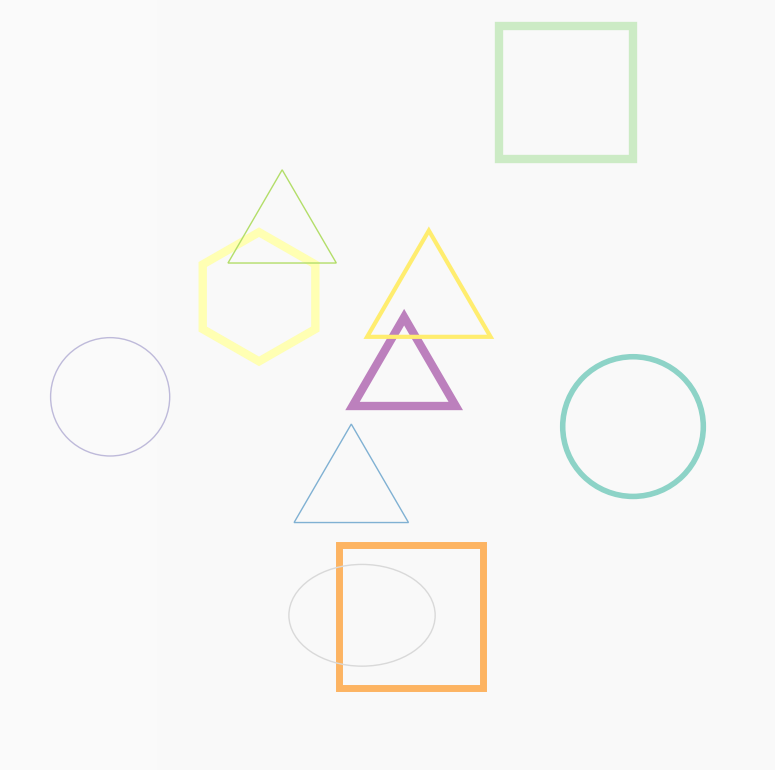[{"shape": "circle", "thickness": 2, "radius": 0.45, "center": [0.817, 0.446]}, {"shape": "hexagon", "thickness": 3, "radius": 0.42, "center": [0.334, 0.615]}, {"shape": "circle", "thickness": 0.5, "radius": 0.38, "center": [0.142, 0.485]}, {"shape": "triangle", "thickness": 0.5, "radius": 0.43, "center": [0.453, 0.364]}, {"shape": "square", "thickness": 2.5, "radius": 0.47, "center": [0.53, 0.199]}, {"shape": "triangle", "thickness": 0.5, "radius": 0.4, "center": [0.364, 0.699]}, {"shape": "oval", "thickness": 0.5, "radius": 0.47, "center": [0.467, 0.201]}, {"shape": "triangle", "thickness": 3, "radius": 0.38, "center": [0.521, 0.511]}, {"shape": "square", "thickness": 3, "radius": 0.43, "center": [0.731, 0.88]}, {"shape": "triangle", "thickness": 1.5, "radius": 0.46, "center": [0.553, 0.609]}]